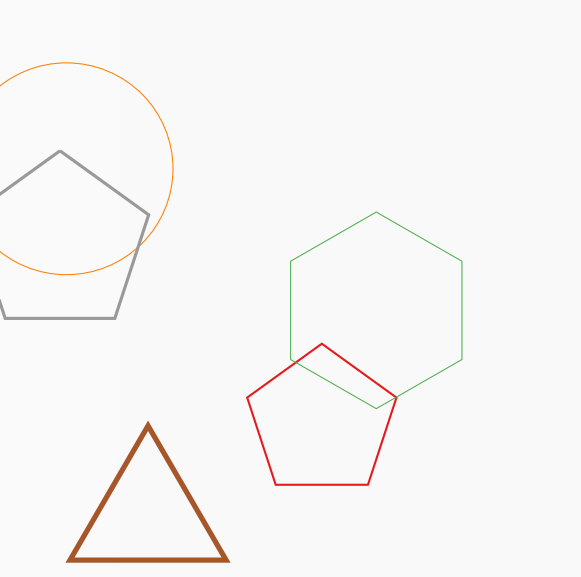[{"shape": "pentagon", "thickness": 1, "radius": 0.68, "center": [0.554, 0.269]}, {"shape": "hexagon", "thickness": 0.5, "radius": 0.85, "center": [0.647, 0.462]}, {"shape": "circle", "thickness": 0.5, "radius": 0.92, "center": [0.114, 0.707]}, {"shape": "triangle", "thickness": 2.5, "radius": 0.78, "center": [0.255, 0.107]}, {"shape": "pentagon", "thickness": 1.5, "radius": 0.8, "center": [0.103, 0.578]}]